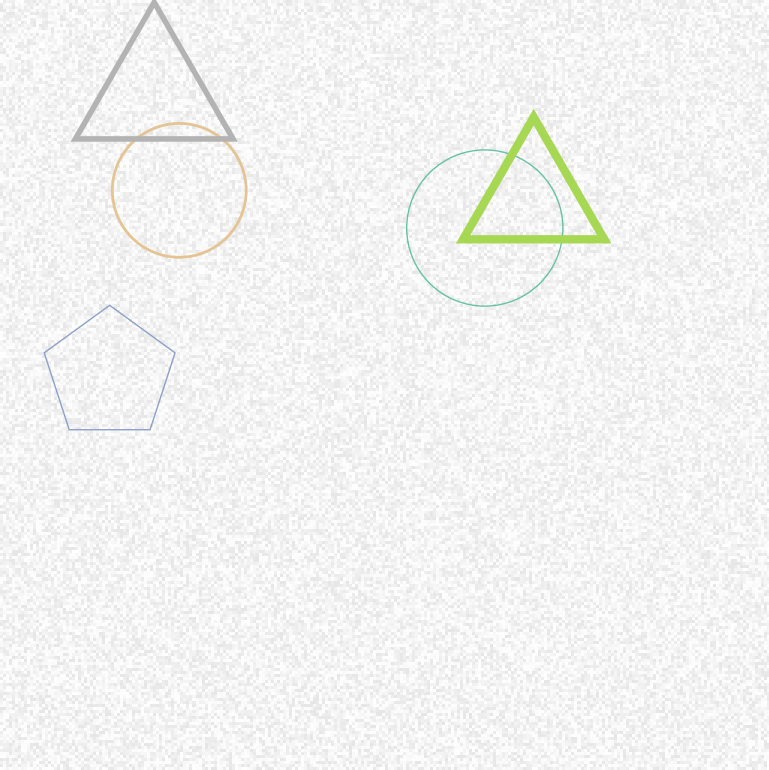[{"shape": "circle", "thickness": 0.5, "radius": 0.51, "center": [0.63, 0.704]}, {"shape": "pentagon", "thickness": 0.5, "radius": 0.45, "center": [0.142, 0.514]}, {"shape": "triangle", "thickness": 3, "radius": 0.53, "center": [0.693, 0.742]}, {"shape": "circle", "thickness": 1, "radius": 0.43, "center": [0.233, 0.753]}, {"shape": "triangle", "thickness": 2, "radius": 0.59, "center": [0.2, 0.879]}]